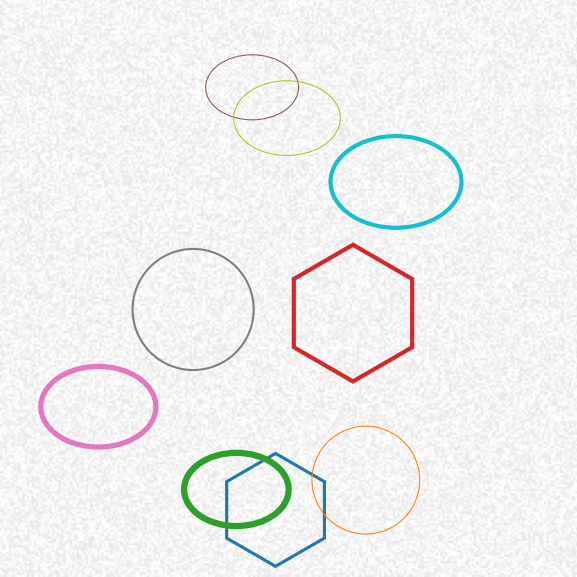[{"shape": "hexagon", "thickness": 1.5, "radius": 0.49, "center": [0.477, 0.116]}, {"shape": "circle", "thickness": 0.5, "radius": 0.47, "center": [0.633, 0.168]}, {"shape": "oval", "thickness": 3, "radius": 0.45, "center": [0.409, 0.152]}, {"shape": "hexagon", "thickness": 2, "radius": 0.59, "center": [0.611, 0.457]}, {"shape": "oval", "thickness": 0.5, "radius": 0.4, "center": [0.437, 0.848]}, {"shape": "oval", "thickness": 2.5, "radius": 0.5, "center": [0.17, 0.295]}, {"shape": "circle", "thickness": 1, "radius": 0.52, "center": [0.334, 0.463]}, {"shape": "oval", "thickness": 0.5, "radius": 0.46, "center": [0.497, 0.795]}, {"shape": "oval", "thickness": 2, "radius": 0.57, "center": [0.686, 0.684]}]